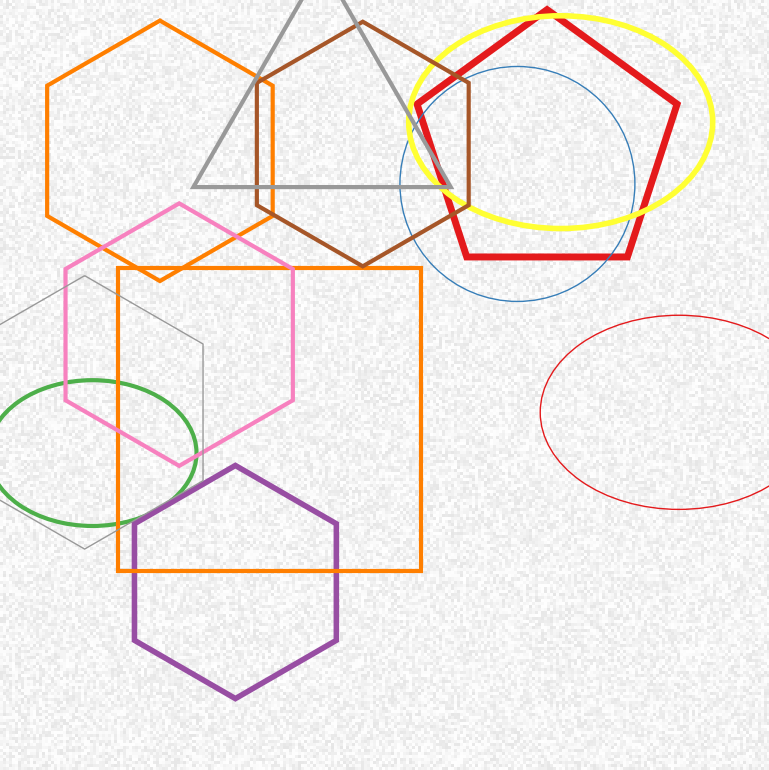[{"shape": "pentagon", "thickness": 2.5, "radius": 0.89, "center": [0.71, 0.81]}, {"shape": "oval", "thickness": 0.5, "radius": 0.9, "center": [0.882, 0.465]}, {"shape": "circle", "thickness": 0.5, "radius": 0.76, "center": [0.672, 0.761]}, {"shape": "oval", "thickness": 1.5, "radius": 0.68, "center": [0.12, 0.412]}, {"shape": "hexagon", "thickness": 2, "radius": 0.76, "center": [0.306, 0.244]}, {"shape": "square", "thickness": 1.5, "radius": 0.99, "center": [0.35, 0.455]}, {"shape": "hexagon", "thickness": 1.5, "radius": 0.85, "center": [0.208, 0.804]}, {"shape": "oval", "thickness": 2, "radius": 0.99, "center": [0.728, 0.841]}, {"shape": "hexagon", "thickness": 1.5, "radius": 0.79, "center": [0.471, 0.813]}, {"shape": "hexagon", "thickness": 1.5, "radius": 0.85, "center": [0.233, 0.565]}, {"shape": "triangle", "thickness": 1.5, "radius": 0.96, "center": [0.418, 0.854]}, {"shape": "hexagon", "thickness": 0.5, "radius": 0.89, "center": [0.11, 0.464]}]